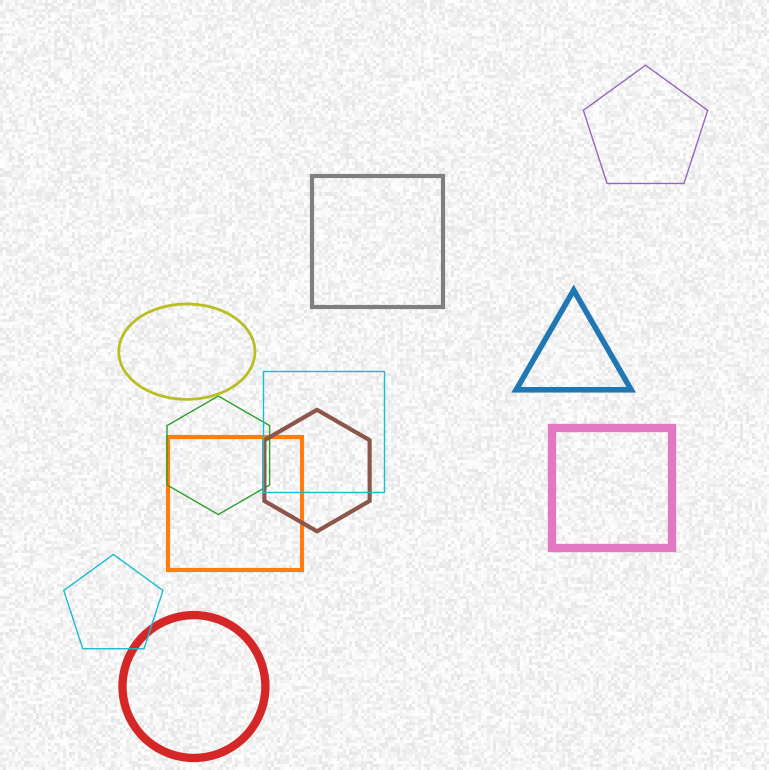[{"shape": "triangle", "thickness": 2, "radius": 0.43, "center": [0.745, 0.537]}, {"shape": "square", "thickness": 1.5, "radius": 0.43, "center": [0.305, 0.346]}, {"shape": "hexagon", "thickness": 0.5, "radius": 0.38, "center": [0.283, 0.409]}, {"shape": "circle", "thickness": 3, "radius": 0.46, "center": [0.252, 0.108]}, {"shape": "pentagon", "thickness": 0.5, "radius": 0.42, "center": [0.838, 0.83]}, {"shape": "hexagon", "thickness": 1.5, "radius": 0.39, "center": [0.412, 0.389]}, {"shape": "square", "thickness": 3, "radius": 0.39, "center": [0.795, 0.366]}, {"shape": "square", "thickness": 1.5, "radius": 0.43, "center": [0.491, 0.686]}, {"shape": "oval", "thickness": 1, "radius": 0.44, "center": [0.243, 0.543]}, {"shape": "square", "thickness": 0.5, "radius": 0.39, "center": [0.42, 0.44]}, {"shape": "pentagon", "thickness": 0.5, "radius": 0.34, "center": [0.147, 0.212]}]